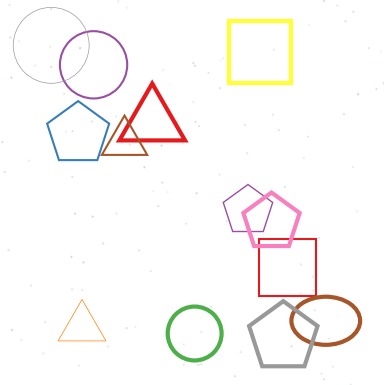[{"shape": "square", "thickness": 1.5, "radius": 0.37, "center": [0.747, 0.306]}, {"shape": "triangle", "thickness": 3, "radius": 0.49, "center": [0.395, 0.685]}, {"shape": "pentagon", "thickness": 1.5, "radius": 0.42, "center": [0.203, 0.653]}, {"shape": "circle", "thickness": 3, "radius": 0.35, "center": [0.506, 0.134]}, {"shape": "circle", "thickness": 1.5, "radius": 0.44, "center": [0.243, 0.832]}, {"shape": "pentagon", "thickness": 1, "radius": 0.34, "center": [0.644, 0.453]}, {"shape": "triangle", "thickness": 0.5, "radius": 0.36, "center": [0.213, 0.15]}, {"shape": "square", "thickness": 3, "radius": 0.4, "center": [0.675, 0.865]}, {"shape": "oval", "thickness": 3, "radius": 0.45, "center": [0.846, 0.167]}, {"shape": "triangle", "thickness": 1.5, "radius": 0.34, "center": [0.323, 0.632]}, {"shape": "pentagon", "thickness": 3, "radius": 0.38, "center": [0.705, 0.423]}, {"shape": "circle", "thickness": 0.5, "radius": 0.49, "center": [0.133, 0.882]}, {"shape": "pentagon", "thickness": 3, "radius": 0.47, "center": [0.736, 0.124]}]